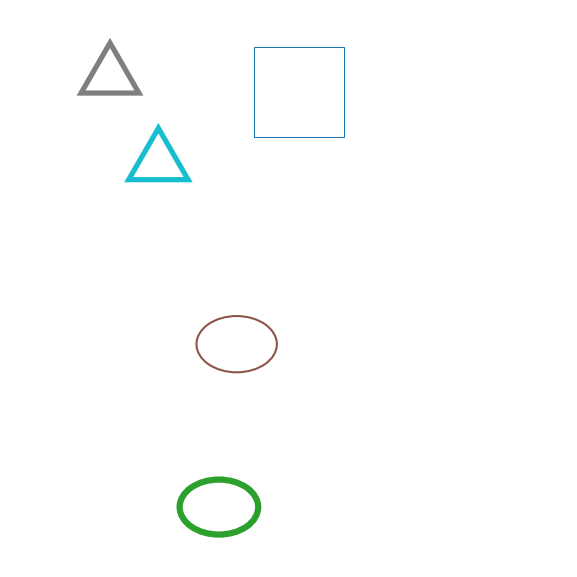[{"shape": "square", "thickness": 0.5, "radius": 0.39, "center": [0.518, 0.84]}, {"shape": "oval", "thickness": 3, "radius": 0.34, "center": [0.379, 0.121]}, {"shape": "oval", "thickness": 1, "radius": 0.35, "center": [0.41, 0.403]}, {"shape": "triangle", "thickness": 2.5, "radius": 0.29, "center": [0.19, 0.867]}, {"shape": "triangle", "thickness": 2.5, "radius": 0.3, "center": [0.274, 0.718]}]